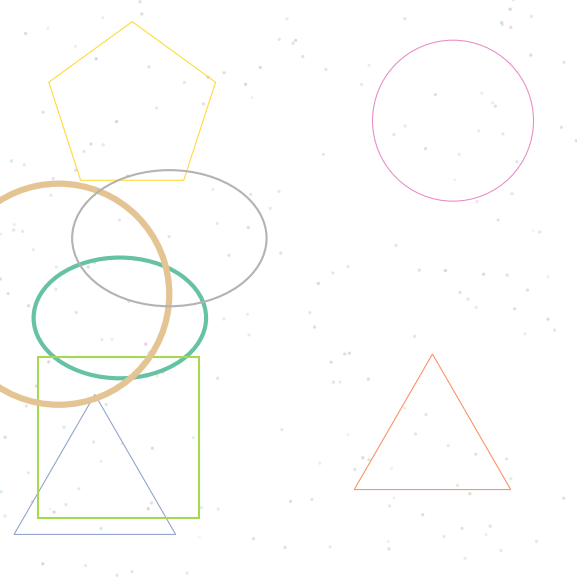[{"shape": "oval", "thickness": 2, "radius": 0.75, "center": [0.208, 0.449]}, {"shape": "triangle", "thickness": 0.5, "radius": 0.78, "center": [0.749, 0.23]}, {"shape": "triangle", "thickness": 0.5, "radius": 0.81, "center": [0.164, 0.155]}, {"shape": "circle", "thickness": 0.5, "radius": 0.7, "center": [0.784, 0.79]}, {"shape": "square", "thickness": 1, "radius": 0.7, "center": [0.205, 0.241]}, {"shape": "pentagon", "thickness": 0.5, "radius": 0.76, "center": [0.229, 0.81]}, {"shape": "circle", "thickness": 3, "radius": 0.96, "center": [0.102, 0.49]}, {"shape": "oval", "thickness": 1, "radius": 0.84, "center": [0.293, 0.587]}]